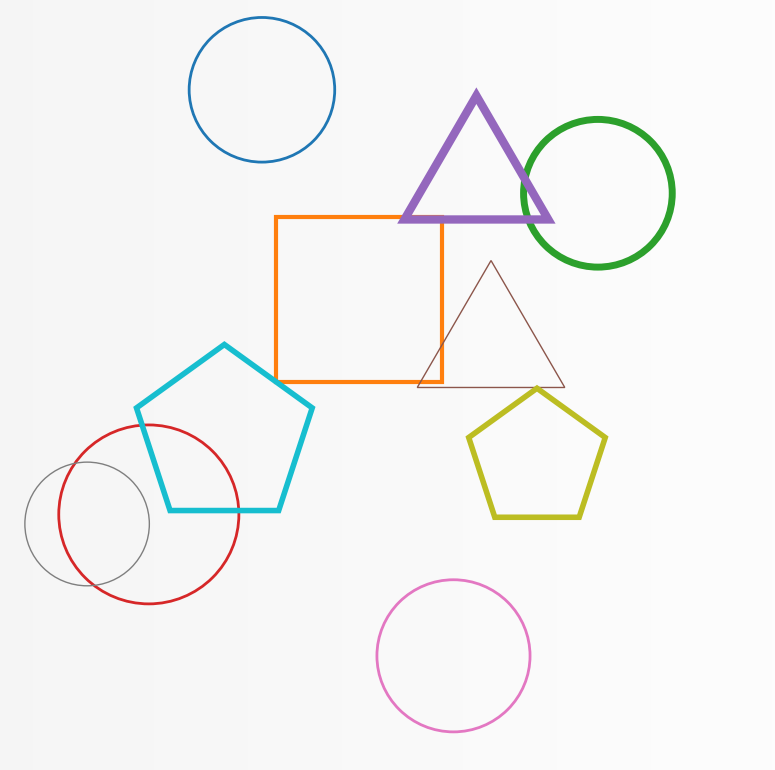[{"shape": "circle", "thickness": 1, "radius": 0.47, "center": [0.338, 0.883]}, {"shape": "square", "thickness": 1.5, "radius": 0.53, "center": [0.463, 0.611]}, {"shape": "circle", "thickness": 2.5, "radius": 0.48, "center": [0.772, 0.749]}, {"shape": "circle", "thickness": 1, "radius": 0.58, "center": [0.192, 0.332]}, {"shape": "triangle", "thickness": 3, "radius": 0.54, "center": [0.615, 0.769]}, {"shape": "triangle", "thickness": 0.5, "radius": 0.55, "center": [0.634, 0.552]}, {"shape": "circle", "thickness": 1, "radius": 0.49, "center": [0.585, 0.148]}, {"shape": "circle", "thickness": 0.5, "radius": 0.4, "center": [0.112, 0.32]}, {"shape": "pentagon", "thickness": 2, "radius": 0.46, "center": [0.693, 0.403]}, {"shape": "pentagon", "thickness": 2, "radius": 0.6, "center": [0.29, 0.433]}]